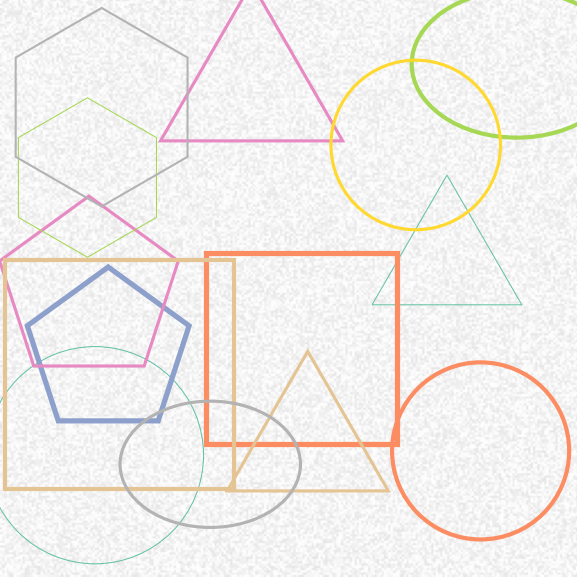[{"shape": "triangle", "thickness": 0.5, "radius": 0.75, "center": [0.774, 0.546]}, {"shape": "circle", "thickness": 0.5, "radius": 0.94, "center": [0.164, 0.211]}, {"shape": "square", "thickness": 2.5, "radius": 0.83, "center": [0.523, 0.395]}, {"shape": "circle", "thickness": 2, "radius": 0.77, "center": [0.832, 0.218]}, {"shape": "pentagon", "thickness": 2.5, "radius": 0.74, "center": [0.187, 0.39]}, {"shape": "triangle", "thickness": 1.5, "radius": 0.91, "center": [0.436, 0.846]}, {"shape": "pentagon", "thickness": 1.5, "radius": 0.81, "center": [0.154, 0.497]}, {"shape": "oval", "thickness": 2, "radius": 0.91, "center": [0.895, 0.888]}, {"shape": "hexagon", "thickness": 0.5, "radius": 0.69, "center": [0.151, 0.692]}, {"shape": "circle", "thickness": 1.5, "radius": 0.73, "center": [0.72, 0.748]}, {"shape": "square", "thickness": 2, "radius": 0.99, "center": [0.206, 0.351]}, {"shape": "triangle", "thickness": 1.5, "radius": 0.81, "center": [0.533, 0.23]}, {"shape": "oval", "thickness": 1.5, "radius": 0.78, "center": [0.364, 0.195]}, {"shape": "hexagon", "thickness": 1, "radius": 0.86, "center": [0.176, 0.814]}]